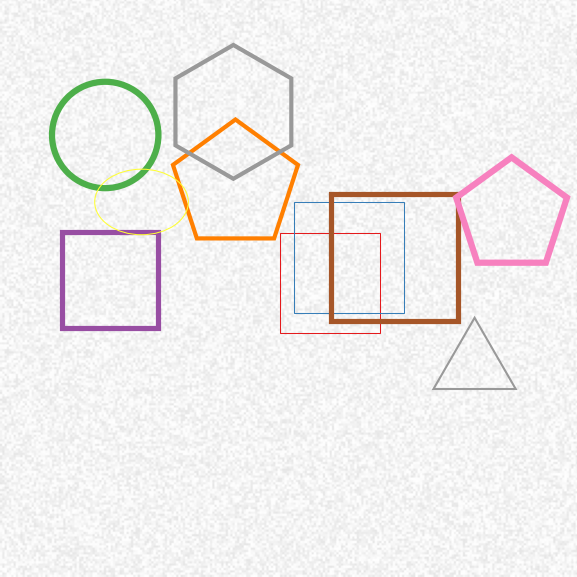[{"shape": "square", "thickness": 0.5, "radius": 0.43, "center": [0.572, 0.509]}, {"shape": "square", "thickness": 0.5, "radius": 0.48, "center": [0.604, 0.554]}, {"shape": "circle", "thickness": 3, "radius": 0.46, "center": [0.182, 0.765]}, {"shape": "square", "thickness": 2.5, "radius": 0.41, "center": [0.191, 0.514]}, {"shape": "pentagon", "thickness": 2, "radius": 0.57, "center": [0.408, 0.678]}, {"shape": "oval", "thickness": 0.5, "radius": 0.41, "center": [0.245, 0.649]}, {"shape": "square", "thickness": 2.5, "radius": 0.55, "center": [0.683, 0.554]}, {"shape": "pentagon", "thickness": 3, "radius": 0.5, "center": [0.886, 0.626]}, {"shape": "triangle", "thickness": 1, "radius": 0.41, "center": [0.822, 0.367]}, {"shape": "hexagon", "thickness": 2, "radius": 0.58, "center": [0.404, 0.805]}]